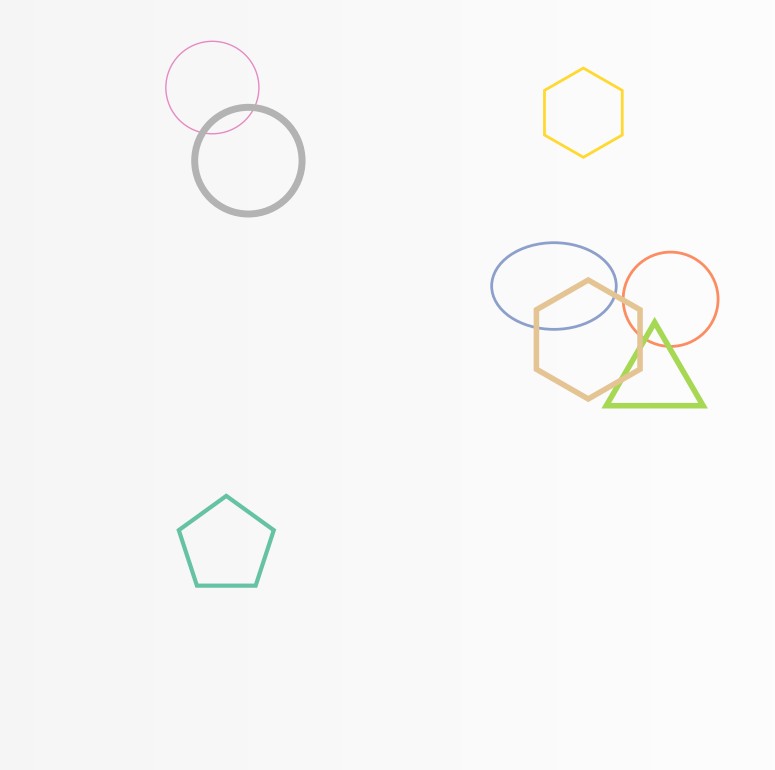[{"shape": "pentagon", "thickness": 1.5, "radius": 0.32, "center": [0.292, 0.292]}, {"shape": "circle", "thickness": 1, "radius": 0.31, "center": [0.865, 0.611]}, {"shape": "oval", "thickness": 1, "radius": 0.4, "center": [0.715, 0.629]}, {"shape": "circle", "thickness": 0.5, "radius": 0.3, "center": [0.274, 0.886]}, {"shape": "triangle", "thickness": 2, "radius": 0.36, "center": [0.845, 0.509]}, {"shape": "hexagon", "thickness": 1, "radius": 0.29, "center": [0.753, 0.854]}, {"shape": "hexagon", "thickness": 2, "radius": 0.39, "center": [0.759, 0.559]}, {"shape": "circle", "thickness": 2.5, "radius": 0.35, "center": [0.32, 0.791]}]